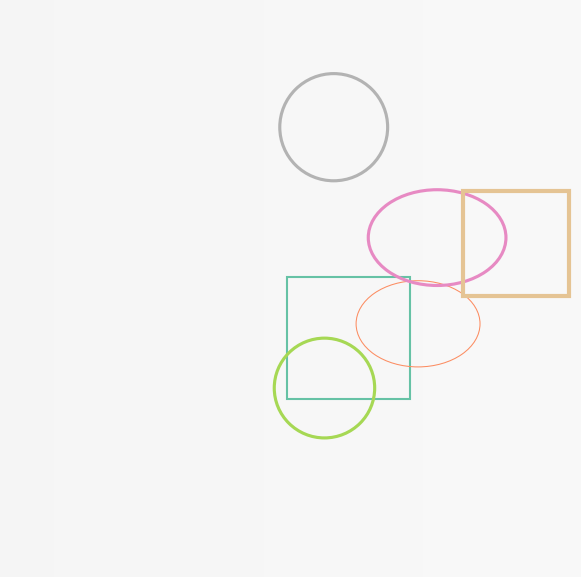[{"shape": "square", "thickness": 1, "radius": 0.53, "center": [0.599, 0.414]}, {"shape": "oval", "thickness": 0.5, "radius": 0.53, "center": [0.719, 0.438]}, {"shape": "oval", "thickness": 1.5, "radius": 0.59, "center": [0.752, 0.588]}, {"shape": "circle", "thickness": 1.5, "radius": 0.43, "center": [0.558, 0.327]}, {"shape": "square", "thickness": 2, "radius": 0.45, "center": [0.888, 0.577]}, {"shape": "circle", "thickness": 1.5, "radius": 0.46, "center": [0.574, 0.779]}]